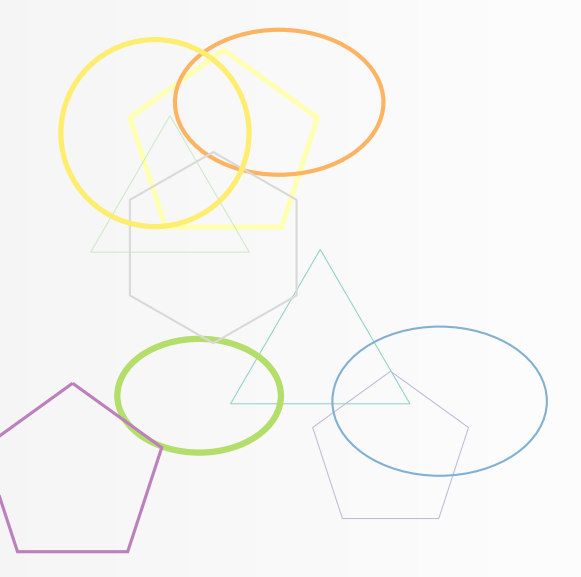[{"shape": "triangle", "thickness": 0.5, "radius": 0.89, "center": [0.551, 0.389]}, {"shape": "pentagon", "thickness": 2.5, "radius": 0.85, "center": [0.385, 0.743]}, {"shape": "pentagon", "thickness": 0.5, "radius": 0.7, "center": [0.672, 0.215]}, {"shape": "oval", "thickness": 1, "radius": 0.92, "center": [0.756, 0.304]}, {"shape": "oval", "thickness": 2, "radius": 0.9, "center": [0.48, 0.822]}, {"shape": "oval", "thickness": 3, "radius": 0.7, "center": [0.343, 0.314]}, {"shape": "hexagon", "thickness": 1, "radius": 0.83, "center": [0.367, 0.57]}, {"shape": "pentagon", "thickness": 1.5, "radius": 0.81, "center": [0.125, 0.174]}, {"shape": "triangle", "thickness": 0.5, "radius": 0.79, "center": [0.292, 0.641]}, {"shape": "circle", "thickness": 2.5, "radius": 0.81, "center": [0.267, 0.769]}]